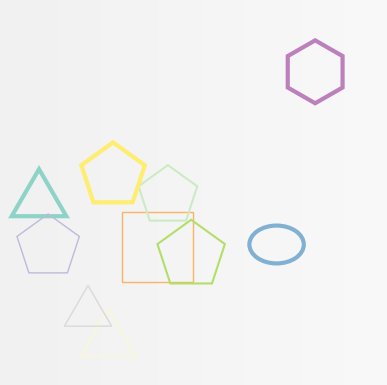[{"shape": "triangle", "thickness": 3, "radius": 0.41, "center": [0.101, 0.479]}, {"shape": "triangle", "thickness": 0.5, "radius": 0.41, "center": [0.279, 0.116]}, {"shape": "pentagon", "thickness": 1, "radius": 0.42, "center": [0.124, 0.36]}, {"shape": "oval", "thickness": 3, "radius": 0.35, "center": [0.714, 0.365]}, {"shape": "square", "thickness": 1, "radius": 0.46, "center": [0.406, 0.358]}, {"shape": "pentagon", "thickness": 1.5, "radius": 0.46, "center": [0.493, 0.338]}, {"shape": "triangle", "thickness": 1, "radius": 0.35, "center": [0.227, 0.188]}, {"shape": "hexagon", "thickness": 3, "radius": 0.41, "center": [0.813, 0.813]}, {"shape": "pentagon", "thickness": 1.5, "radius": 0.4, "center": [0.433, 0.491]}, {"shape": "pentagon", "thickness": 3, "radius": 0.43, "center": [0.292, 0.544]}]